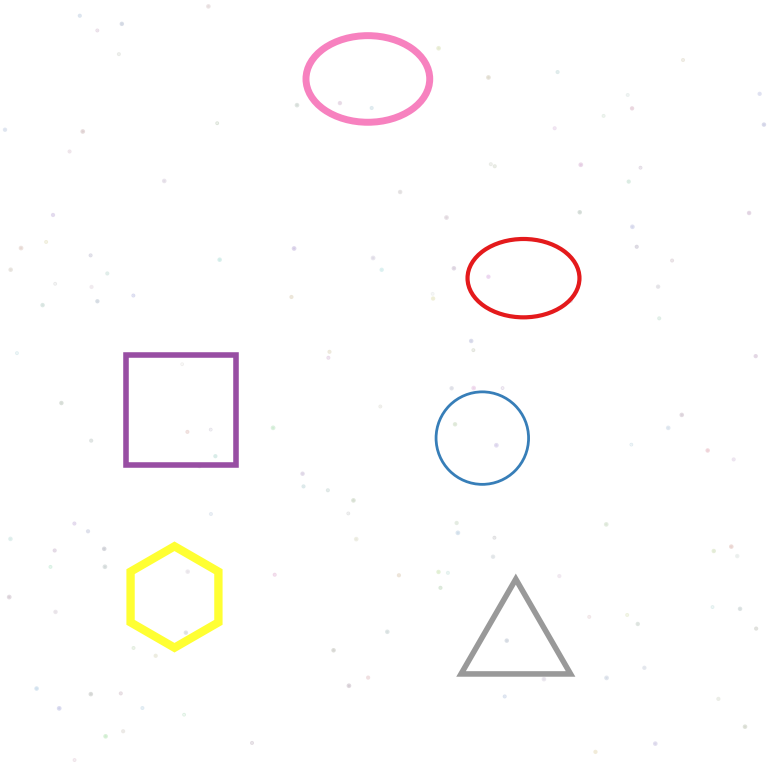[{"shape": "oval", "thickness": 1.5, "radius": 0.36, "center": [0.68, 0.639]}, {"shape": "circle", "thickness": 1, "radius": 0.3, "center": [0.626, 0.431]}, {"shape": "square", "thickness": 2, "radius": 0.36, "center": [0.235, 0.467]}, {"shape": "hexagon", "thickness": 3, "radius": 0.33, "center": [0.227, 0.225]}, {"shape": "oval", "thickness": 2.5, "radius": 0.4, "center": [0.478, 0.897]}, {"shape": "triangle", "thickness": 2, "radius": 0.41, "center": [0.67, 0.166]}]